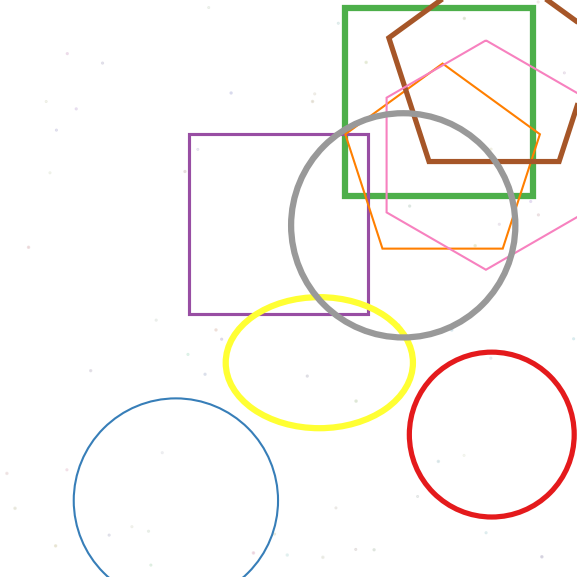[{"shape": "circle", "thickness": 2.5, "radius": 0.71, "center": [0.852, 0.247]}, {"shape": "circle", "thickness": 1, "radius": 0.88, "center": [0.305, 0.132]}, {"shape": "square", "thickness": 3, "radius": 0.81, "center": [0.76, 0.822]}, {"shape": "square", "thickness": 1.5, "radius": 0.78, "center": [0.483, 0.611]}, {"shape": "pentagon", "thickness": 1, "radius": 0.89, "center": [0.766, 0.712]}, {"shape": "oval", "thickness": 3, "radius": 0.81, "center": [0.553, 0.371]}, {"shape": "pentagon", "thickness": 2.5, "radius": 0.96, "center": [0.855, 0.874]}, {"shape": "hexagon", "thickness": 1, "radius": 0.99, "center": [0.841, 0.731]}, {"shape": "circle", "thickness": 3, "radius": 0.97, "center": [0.698, 0.609]}]